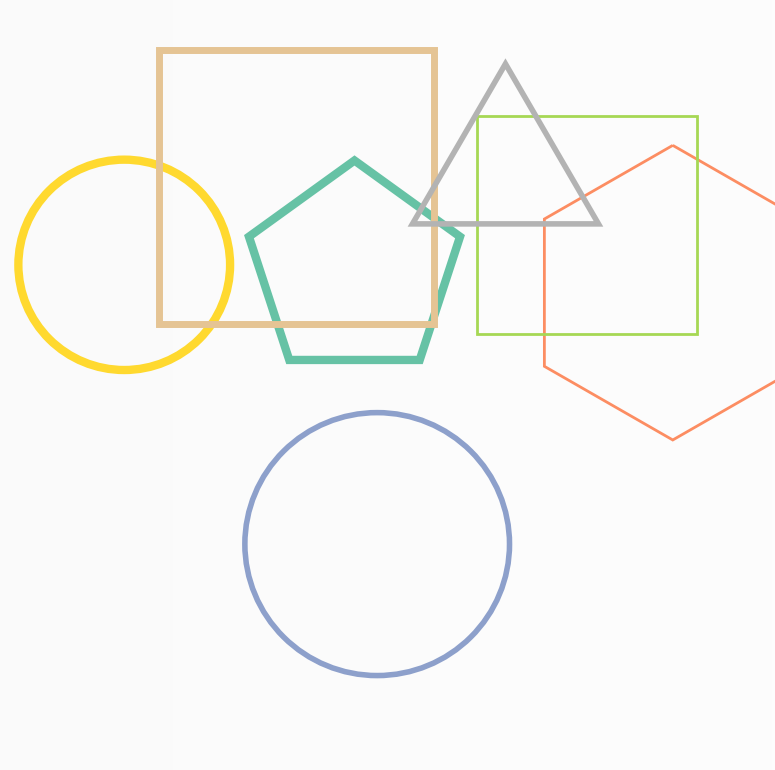[{"shape": "pentagon", "thickness": 3, "radius": 0.72, "center": [0.457, 0.648]}, {"shape": "hexagon", "thickness": 1, "radius": 0.96, "center": [0.868, 0.62]}, {"shape": "circle", "thickness": 2, "radius": 0.85, "center": [0.487, 0.293]}, {"shape": "square", "thickness": 1, "radius": 0.71, "center": [0.757, 0.707]}, {"shape": "circle", "thickness": 3, "radius": 0.68, "center": [0.16, 0.656]}, {"shape": "square", "thickness": 2.5, "radius": 0.89, "center": [0.382, 0.757]}, {"shape": "triangle", "thickness": 2, "radius": 0.69, "center": [0.652, 0.779]}]